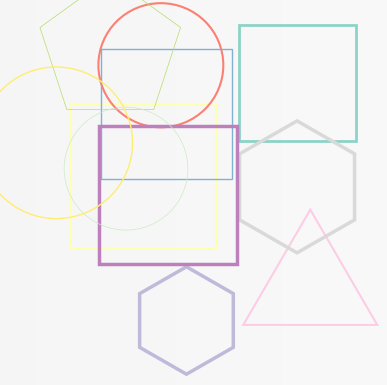[{"shape": "square", "thickness": 2, "radius": 0.75, "center": [0.768, 0.784]}, {"shape": "square", "thickness": 1.5, "radius": 0.94, "center": [0.37, 0.54]}, {"shape": "hexagon", "thickness": 2.5, "radius": 0.7, "center": [0.481, 0.168]}, {"shape": "circle", "thickness": 1.5, "radius": 0.81, "center": [0.415, 0.831]}, {"shape": "square", "thickness": 1, "radius": 0.84, "center": [0.429, 0.704]}, {"shape": "pentagon", "thickness": 0.5, "radius": 0.95, "center": [0.285, 0.87]}, {"shape": "triangle", "thickness": 1.5, "radius": 1.0, "center": [0.801, 0.256]}, {"shape": "hexagon", "thickness": 2.5, "radius": 0.86, "center": [0.767, 0.515]}, {"shape": "square", "thickness": 2.5, "radius": 0.89, "center": [0.434, 0.494]}, {"shape": "circle", "thickness": 0.5, "radius": 0.8, "center": [0.325, 0.562]}, {"shape": "circle", "thickness": 1, "radius": 0.98, "center": [0.145, 0.629]}]